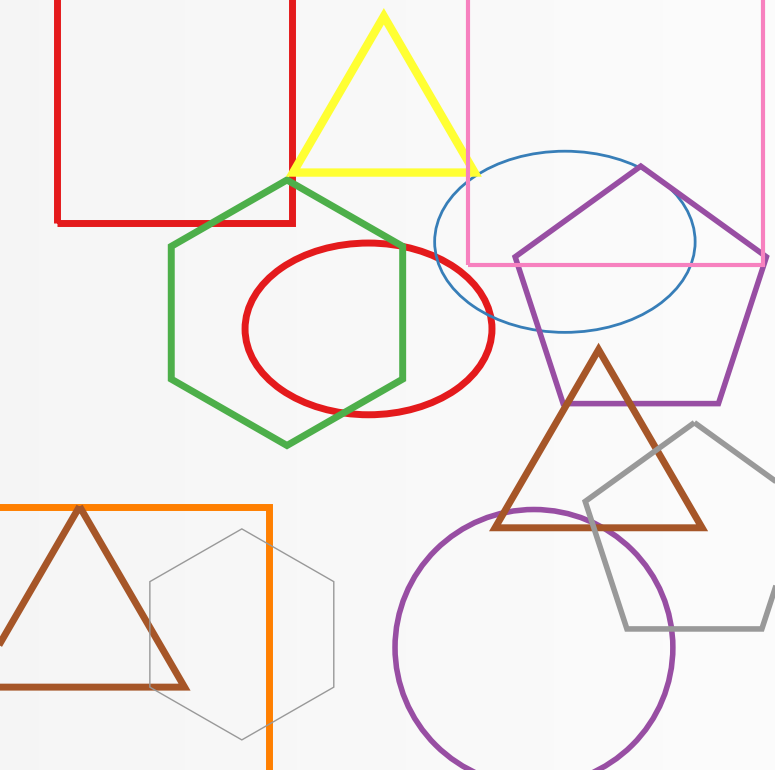[{"shape": "square", "thickness": 2.5, "radius": 0.76, "center": [0.225, 0.862]}, {"shape": "oval", "thickness": 2.5, "radius": 0.8, "center": [0.476, 0.573]}, {"shape": "oval", "thickness": 1, "radius": 0.84, "center": [0.729, 0.686]}, {"shape": "hexagon", "thickness": 2.5, "radius": 0.86, "center": [0.37, 0.594]}, {"shape": "circle", "thickness": 2, "radius": 0.9, "center": [0.689, 0.159]}, {"shape": "pentagon", "thickness": 2, "radius": 0.85, "center": [0.827, 0.614]}, {"shape": "square", "thickness": 2.5, "radius": 0.97, "center": [0.153, 0.148]}, {"shape": "triangle", "thickness": 3, "radius": 0.68, "center": [0.495, 0.844]}, {"shape": "triangle", "thickness": 2.5, "radius": 0.78, "center": [0.103, 0.186]}, {"shape": "triangle", "thickness": 2.5, "radius": 0.77, "center": [0.772, 0.392]}, {"shape": "square", "thickness": 1.5, "radius": 0.95, "center": [0.794, 0.846]}, {"shape": "hexagon", "thickness": 0.5, "radius": 0.69, "center": [0.312, 0.176]}, {"shape": "pentagon", "thickness": 2, "radius": 0.74, "center": [0.896, 0.303]}]